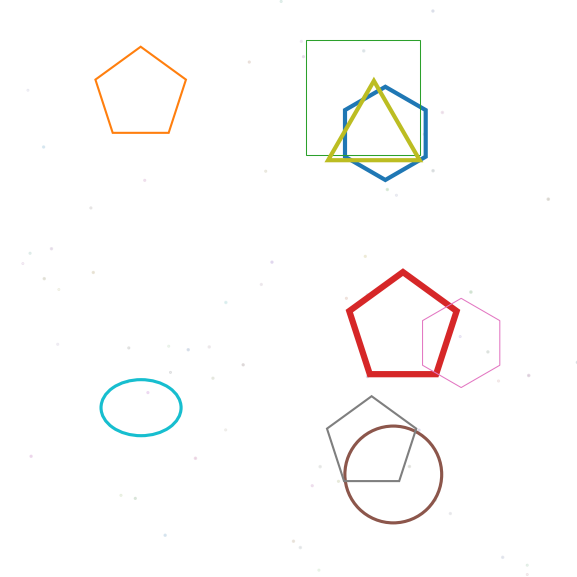[{"shape": "hexagon", "thickness": 2, "radius": 0.4, "center": [0.667, 0.768]}, {"shape": "pentagon", "thickness": 1, "radius": 0.41, "center": [0.244, 0.836]}, {"shape": "square", "thickness": 0.5, "radius": 0.49, "center": [0.629, 0.83]}, {"shape": "pentagon", "thickness": 3, "radius": 0.49, "center": [0.698, 0.43]}, {"shape": "circle", "thickness": 1.5, "radius": 0.42, "center": [0.681, 0.178]}, {"shape": "hexagon", "thickness": 0.5, "radius": 0.39, "center": [0.799, 0.405]}, {"shape": "pentagon", "thickness": 1, "radius": 0.41, "center": [0.643, 0.232]}, {"shape": "triangle", "thickness": 2, "radius": 0.46, "center": [0.647, 0.768]}, {"shape": "oval", "thickness": 1.5, "radius": 0.35, "center": [0.244, 0.293]}]